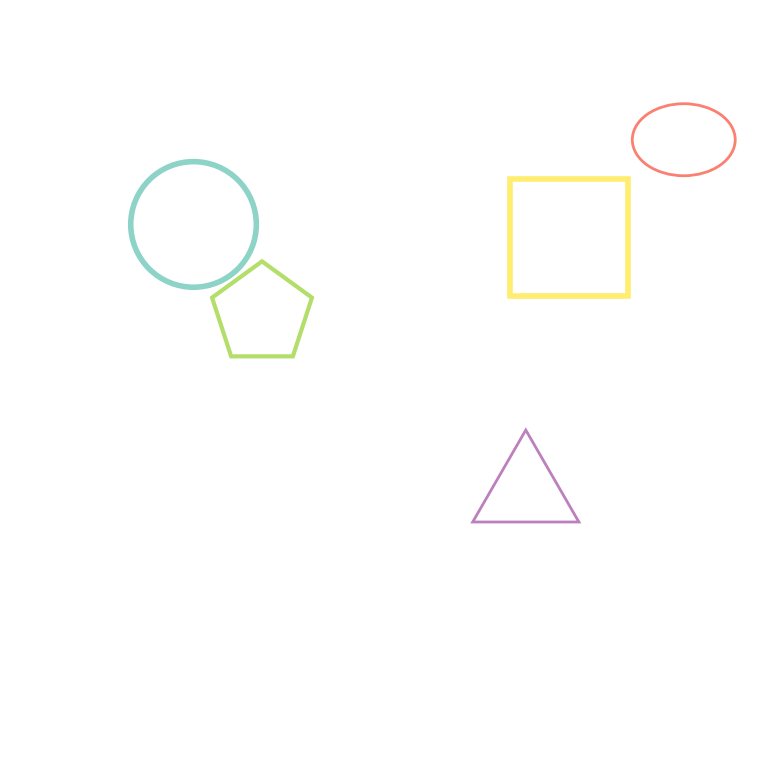[{"shape": "circle", "thickness": 2, "radius": 0.41, "center": [0.251, 0.709]}, {"shape": "oval", "thickness": 1, "radius": 0.33, "center": [0.888, 0.819]}, {"shape": "pentagon", "thickness": 1.5, "radius": 0.34, "center": [0.34, 0.592]}, {"shape": "triangle", "thickness": 1, "radius": 0.4, "center": [0.683, 0.362]}, {"shape": "square", "thickness": 2, "radius": 0.38, "center": [0.739, 0.692]}]